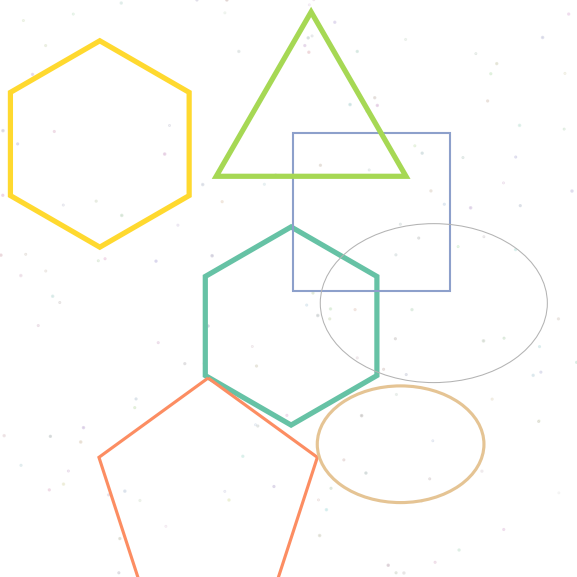[{"shape": "hexagon", "thickness": 2.5, "radius": 0.86, "center": [0.504, 0.435]}, {"shape": "pentagon", "thickness": 1.5, "radius": 0.99, "center": [0.36, 0.146]}, {"shape": "square", "thickness": 1, "radius": 0.68, "center": [0.643, 0.632]}, {"shape": "triangle", "thickness": 2.5, "radius": 0.95, "center": [0.539, 0.789]}, {"shape": "hexagon", "thickness": 2.5, "radius": 0.89, "center": [0.173, 0.75]}, {"shape": "oval", "thickness": 1.5, "radius": 0.72, "center": [0.694, 0.23]}, {"shape": "oval", "thickness": 0.5, "radius": 0.98, "center": [0.751, 0.474]}]